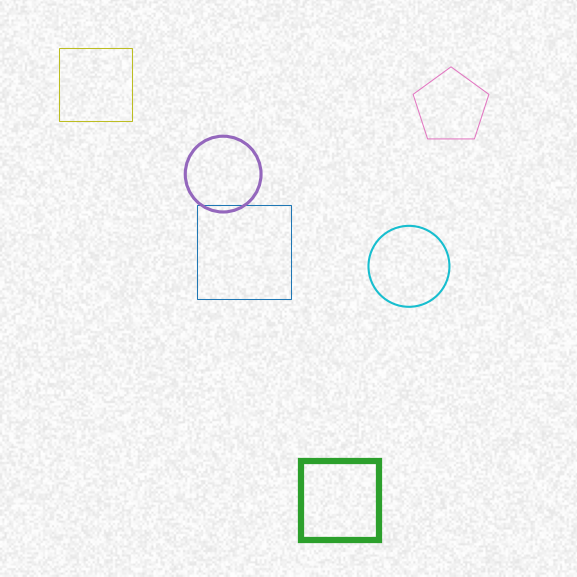[{"shape": "square", "thickness": 0.5, "radius": 0.41, "center": [0.423, 0.563]}, {"shape": "square", "thickness": 3, "radius": 0.34, "center": [0.589, 0.132]}, {"shape": "circle", "thickness": 1.5, "radius": 0.33, "center": [0.386, 0.698]}, {"shape": "pentagon", "thickness": 0.5, "radius": 0.35, "center": [0.781, 0.814]}, {"shape": "square", "thickness": 0.5, "radius": 0.31, "center": [0.166, 0.853]}, {"shape": "circle", "thickness": 1, "radius": 0.35, "center": [0.708, 0.538]}]